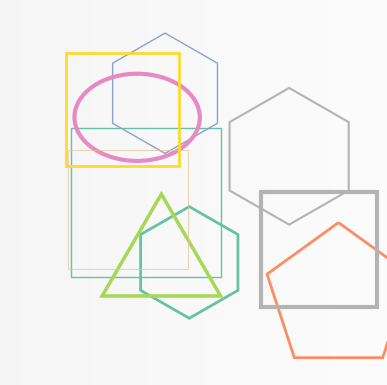[{"shape": "square", "thickness": 1, "radius": 0.97, "center": [0.377, 0.474]}, {"shape": "hexagon", "thickness": 2, "radius": 0.72, "center": [0.488, 0.318]}, {"shape": "pentagon", "thickness": 2, "radius": 0.97, "center": [0.874, 0.228]}, {"shape": "hexagon", "thickness": 1, "radius": 0.78, "center": [0.426, 0.758]}, {"shape": "oval", "thickness": 3, "radius": 0.81, "center": [0.354, 0.695]}, {"shape": "triangle", "thickness": 2.5, "radius": 0.88, "center": [0.416, 0.319]}, {"shape": "square", "thickness": 2, "radius": 0.73, "center": [0.317, 0.716]}, {"shape": "square", "thickness": 0.5, "radius": 0.77, "center": [0.331, 0.457]}, {"shape": "square", "thickness": 3, "radius": 0.75, "center": [0.822, 0.351]}, {"shape": "hexagon", "thickness": 1.5, "radius": 0.89, "center": [0.746, 0.594]}]